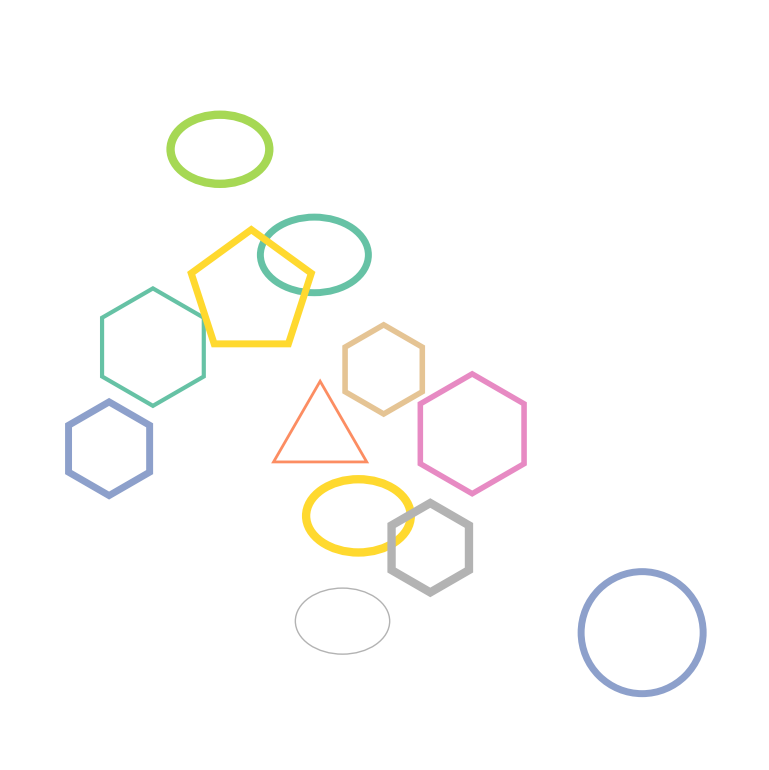[{"shape": "hexagon", "thickness": 1.5, "radius": 0.38, "center": [0.199, 0.549]}, {"shape": "oval", "thickness": 2.5, "radius": 0.35, "center": [0.408, 0.669]}, {"shape": "triangle", "thickness": 1, "radius": 0.35, "center": [0.416, 0.435]}, {"shape": "circle", "thickness": 2.5, "radius": 0.4, "center": [0.834, 0.178]}, {"shape": "hexagon", "thickness": 2.5, "radius": 0.3, "center": [0.142, 0.417]}, {"shape": "hexagon", "thickness": 2, "radius": 0.39, "center": [0.613, 0.437]}, {"shape": "oval", "thickness": 3, "radius": 0.32, "center": [0.286, 0.806]}, {"shape": "oval", "thickness": 3, "radius": 0.34, "center": [0.466, 0.33]}, {"shape": "pentagon", "thickness": 2.5, "radius": 0.41, "center": [0.326, 0.62]}, {"shape": "hexagon", "thickness": 2, "radius": 0.29, "center": [0.498, 0.52]}, {"shape": "hexagon", "thickness": 3, "radius": 0.29, "center": [0.559, 0.289]}, {"shape": "oval", "thickness": 0.5, "radius": 0.31, "center": [0.445, 0.193]}]